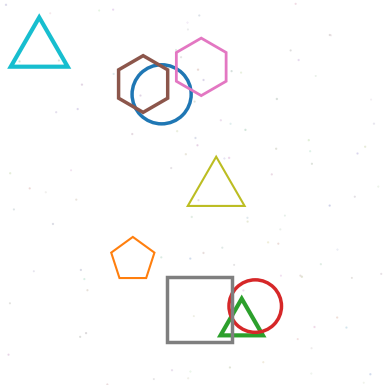[{"shape": "circle", "thickness": 2.5, "radius": 0.38, "center": [0.42, 0.755]}, {"shape": "pentagon", "thickness": 1.5, "radius": 0.3, "center": [0.345, 0.326]}, {"shape": "triangle", "thickness": 3, "radius": 0.32, "center": [0.628, 0.161]}, {"shape": "circle", "thickness": 2.5, "radius": 0.34, "center": [0.663, 0.205]}, {"shape": "hexagon", "thickness": 2.5, "radius": 0.37, "center": [0.372, 0.782]}, {"shape": "hexagon", "thickness": 2, "radius": 0.37, "center": [0.523, 0.826]}, {"shape": "square", "thickness": 2.5, "radius": 0.42, "center": [0.518, 0.197]}, {"shape": "triangle", "thickness": 1.5, "radius": 0.43, "center": [0.562, 0.508]}, {"shape": "triangle", "thickness": 3, "radius": 0.43, "center": [0.102, 0.869]}]